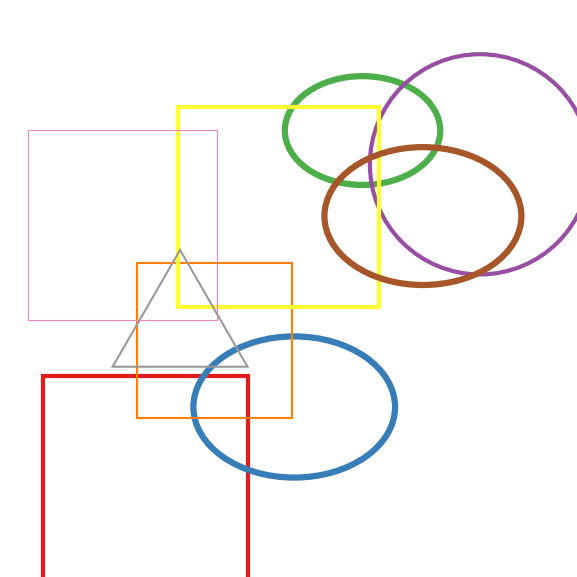[{"shape": "square", "thickness": 2, "radius": 0.89, "center": [0.252, 0.17]}, {"shape": "oval", "thickness": 3, "radius": 0.87, "center": [0.509, 0.294]}, {"shape": "oval", "thickness": 3, "radius": 0.67, "center": [0.628, 0.773]}, {"shape": "circle", "thickness": 2, "radius": 0.95, "center": [0.831, 0.715]}, {"shape": "square", "thickness": 1, "radius": 0.67, "center": [0.372, 0.409]}, {"shape": "square", "thickness": 2, "radius": 0.87, "center": [0.482, 0.64]}, {"shape": "oval", "thickness": 3, "radius": 0.85, "center": [0.732, 0.625]}, {"shape": "square", "thickness": 0.5, "radius": 0.82, "center": [0.212, 0.609]}, {"shape": "triangle", "thickness": 1, "radius": 0.67, "center": [0.312, 0.432]}]